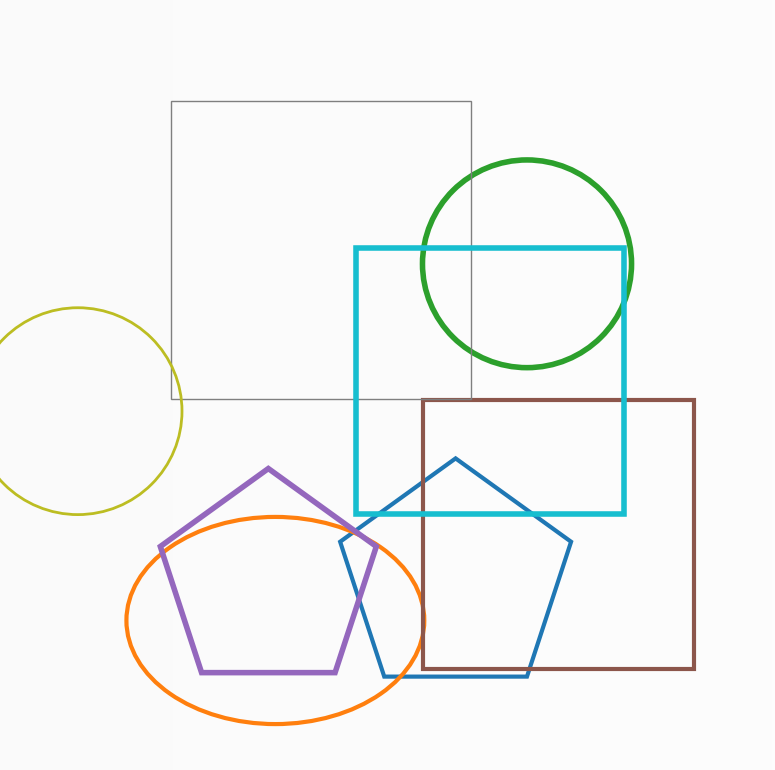[{"shape": "pentagon", "thickness": 1.5, "radius": 0.78, "center": [0.588, 0.248]}, {"shape": "oval", "thickness": 1.5, "radius": 0.96, "center": [0.355, 0.194]}, {"shape": "circle", "thickness": 2, "radius": 0.67, "center": [0.68, 0.657]}, {"shape": "pentagon", "thickness": 2, "radius": 0.73, "center": [0.346, 0.245]}, {"shape": "square", "thickness": 1.5, "radius": 0.87, "center": [0.72, 0.306]}, {"shape": "square", "thickness": 0.5, "radius": 0.97, "center": [0.414, 0.675]}, {"shape": "circle", "thickness": 1, "radius": 0.67, "center": [0.1, 0.466]}, {"shape": "square", "thickness": 2, "radius": 0.86, "center": [0.632, 0.506]}]